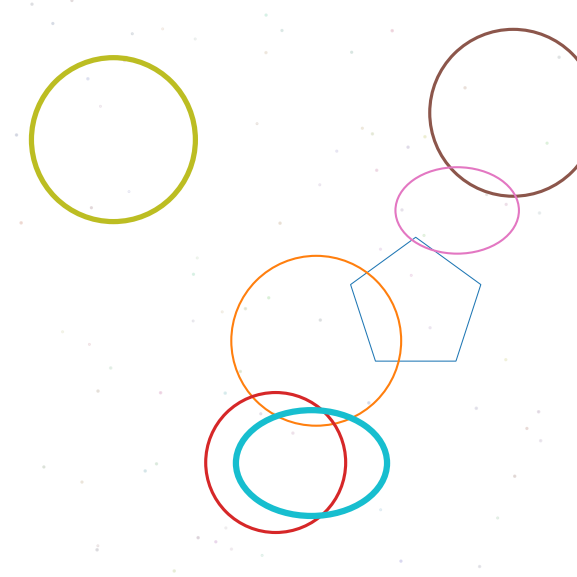[{"shape": "pentagon", "thickness": 0.5, "radius": 0.59, "center": [0.72, 0.47]}, {"shape": "circle", "thickness": 1, "radius": 0.74, "center": [0.548, 0.409]}, {"shape": "circle", "thickness": 1.5, "radius": 0.61, "center": [0.477, 0.198]}, {"shape": "circle", "thickness": 1.5, "radius": 0.72, "center": [0.889, 0.804]}, {"shape": "oval", "thickness": 1, "radius": 0.53, "center": [0.792, 0.635]}, {"shape": "circle", "thickness": 2.5, "radius": 0.71, "center": [0.196, 0.757]}, {"shape": "oval", "thickness": 3, "radius": 0.65, "center": [0.539, 0.197]}]